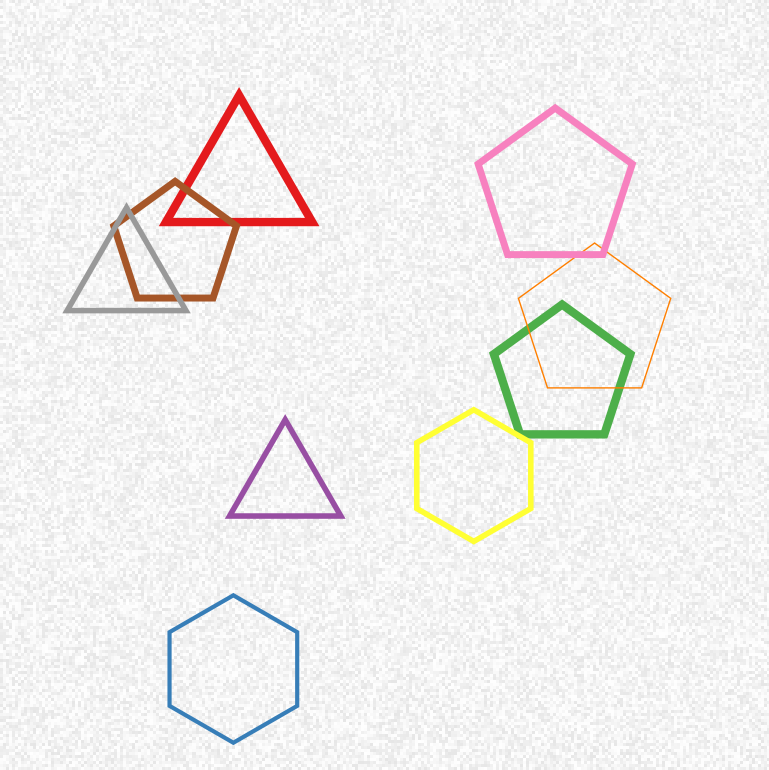[{"shape": "triangle", "thickness": 3, "radius": 0.55, "center": [0.31, 0.766]}, {"shape": "hexagon", "thickness": 1.5, "radius": 0.48, "center": [0.303, 0.131]}, {"shape": "pentagon", "thickness": 3, "radius": 0.47, "center": [0.73, 0.511]}, {"shape": "triangle", "thickness": 2, "radius": 0.42, "center": [0.37, 0.372]}, {"shape": "pentagon", "thickness": 0.5, "radius": 0.52, "center": [0.772, 0.58]}, {"shape": "hexagon", "thickness": 2, "radius": 0.43, "center": [0.615, 0.382]}, {"shape": "pentagon", "thickness": 2.5, "radius": 0.42, "center": [0.227, 0.681]}, {"shape": "pentagon", "thickness": 2.5, "radius": 0.53, "center": [0.721, 0.754]}, {"shape": "triangle", "thickness": 2, "radius": 0.45, "center": [0.164, 0.641]}]